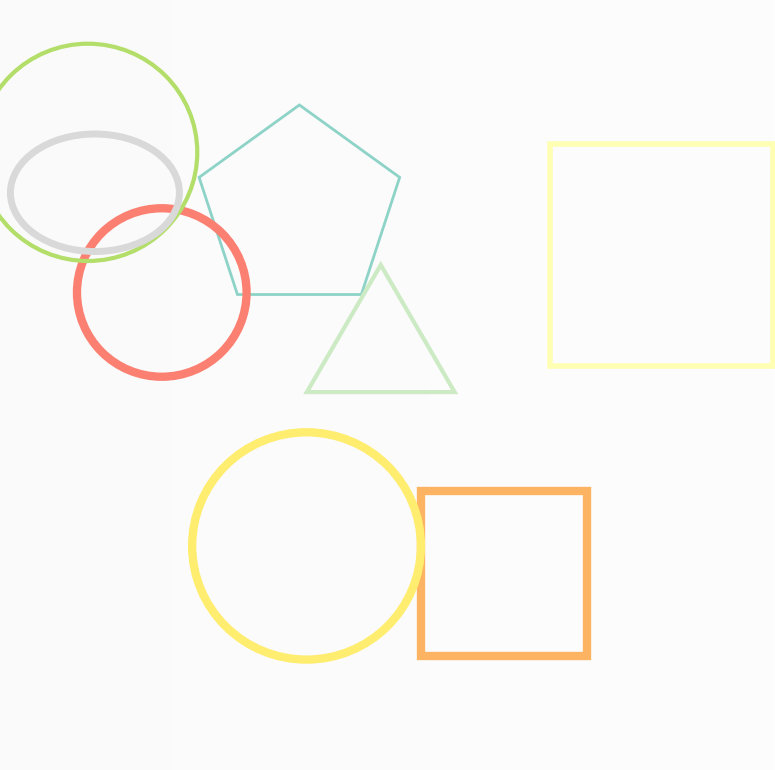[{"shape": "pentagon", "thickness": 1, "radius": 0.68, "center": [0.386, 0.728]}, {"shape": "square", "thickness": 2, "radius": 0.72, "center": [0.854, 0.669]}, {"shape": "circle", "thickness": 3, "radius": 0.55, "center": [0.209, 0.62]}, {"shape": "square", "thickness": 3, "radius": 0.53, "center": [0.65, 0.255]}, {"shape": "circle", "thickness": 1.5, "radius": 0.71, "center": [0.113, 0.802]}, {"shape": "oval", "thickness": 2.5, "radius": 0.55, "center": [0.122, 0.75]}, {"shape": "triangle", "thickness": 1.5, "radius": 0.55, "center": [0.491, 0.546]}, {"shape": "circle", "thickness": 3, "radius": 0.74, "center": [0.396, 0.291]}]